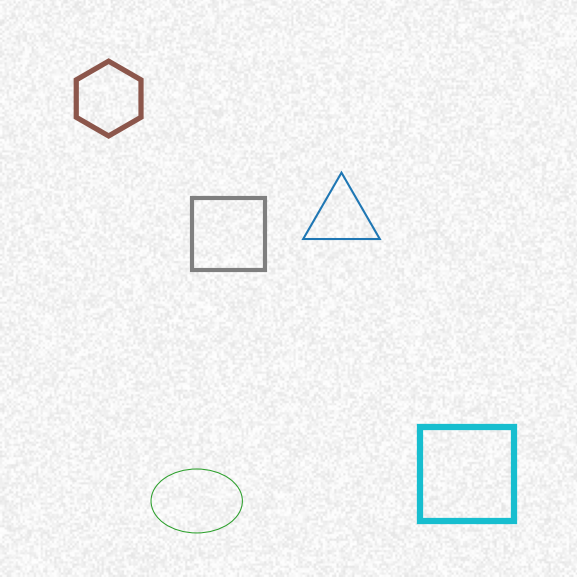[{"shape": "triangle", "thickness": 1, "radius": 0.38, "center": [0.591, 0.624]}, {"shape": "oval", "thickness": 0.5, "radius": 0.4, "center": [0.341, 0.132]}, {"shape": "hexagon", "thickness": 2.5, "radius": 0.32, "center": [0.188, 0.828]}, {"shape": "square", "thickness": 2, "radius": 0.32, "center": [0.395, 0.594]}, {"shape": "square", "thickness": 3, "radius": 0.41, "center": [0.808, 0.179]}]